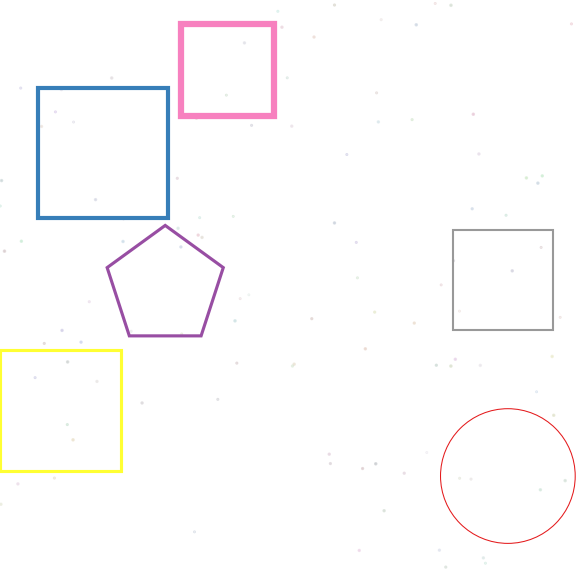[{"shape": "circle", "thickness": 0.5, "radius": 0.58, "center": [0.879, 0.175]}, {"shape": "square", "thickness": 2, "radius": 0.57, "center": [0.178, 0.734]}, {"shape": "pentagon", "thickness": 1.5, "radius": 0.53, "center": [0.286, 0.503]}, {"shape": "square", "thickness": 1.5, "radius": 0.52, "center": [0.104, 0.288]}, {"shape": "square", "thickness": 3, "radius": 0.4, "center": [0.393, 0.878]}, {"shape": "square", "thickness": 1, "radius": 0.43, "center": [0.871, 0.514]}]